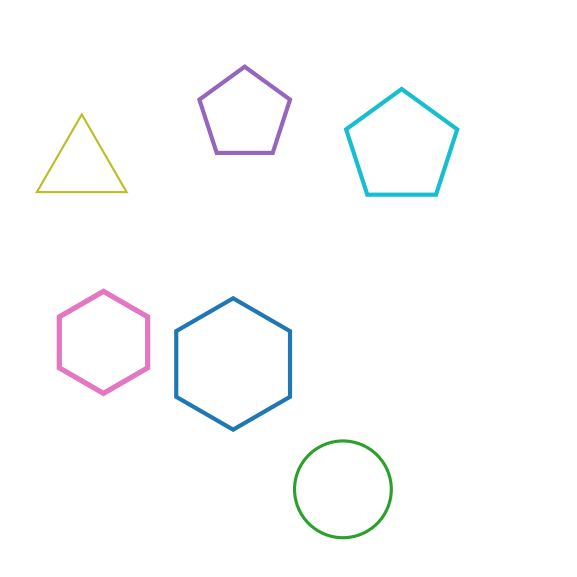[{"shape": "hexagon", "thickness": 2, "radius": 0.57, "center": [0.404, 0.369]}, {"shape": "circle", "thickness": 1.5, "radius": 0.42, "center": [0.594, 0.152]}, {"shape": "pentagon", "thickness": 2, "radius": 0.41, "center": [0.424, 0.801]}, {"shape": "hexagon", "thickness": 2.5, "radius": 0.44, "center": [0.179, 0.406]}, {"shape": "triangle", "thickness": 1, "radius": 0.45, "center": [0.142, 0.711]}, {"shape": "pentagon", "thickness": 2, "radius": 0.51, "center": [0.696, 0.744]}]